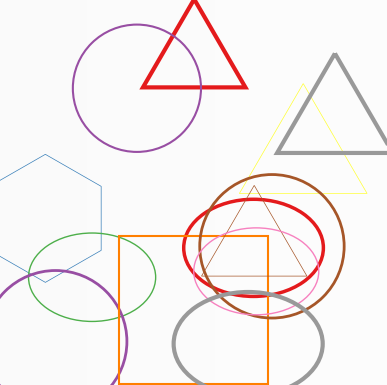[{"shape": "oval", "thickness": 2.5, "radius": 0.9, "center": [0.654, 0.356]}, {"shape": "triangle", "thickness": 3, "radius": 0.76, "center": [0.501, 0.849]}, {"shape": "hexagon", "thickness": 0.5, "radius": 0.83, "center": [0.117, 0.433]}, {"shape": "oval", "thickness": 1, "radius": 0.82, "center": [0.238, 0.28]}, {"shape": "circle", "thickness": 1.5, "radius": 0.83, "center": [0.353, 0.771]}, {"shape": "circle", "thickness": 2, "radius": 0.92, "center": [0.143, 0.113]}, {"shape": "square", "thickness": 1.5, "radius": 0.96, "center": [0.5, 0.195]}, {"shape": "triangle", "thickness": 0.5, "radius": 0.95, "center": [0.783, 0.593]}, {"shape": "triangle", "thickness": 0.5, "radius": 0.79, "center": [0.656, 0.361]}, {"shape": "circle", "thickness": 2, "radius": 0.93, "center": [0.702, 0.36]}, {"shape": "oval", "thickness": 1, "radius": 0.81, "center": [0.661, 0.295]}, {"shape": "oval", "thickness": 3, "radius": 0.96, "center": [0.64, 0.107]}, {"shape": "triangle", "thickness": 3, "radius": 0.86, "center": [0.864, 0.689]}]